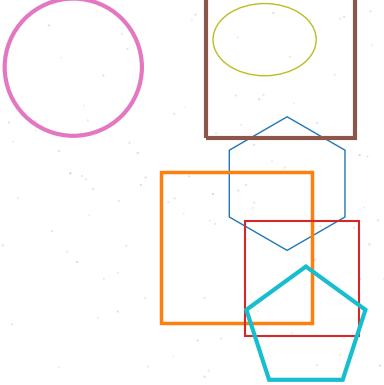[{"shape": "hexagon", "thickness": 1, "radius": 0.87, "center": [0.746, 0.523]}, {"shape": "square", "thickness": 2.5, "radius": 0.98, "center": [0.614, 0.358]}, {"shape": "square", "thickness": 1.5, "radius": 0.74, "center": [0.784, 0.276]}, {"shape": "square", "thickness": 3, "radius": 0.97, "center": [0.729, 0.836]}, {"shape": "circle", "thickness": 3, "radius": 0.89, "center": [0.19, 0.825]}, {"shape": "oval", "thickness": 1, "radius": 0.67, "center": [0.687, 0.897]}, {"shape": "pentagon", "thickness": 3, "radius": 0.81, "center": [0.795, 0.145]}]